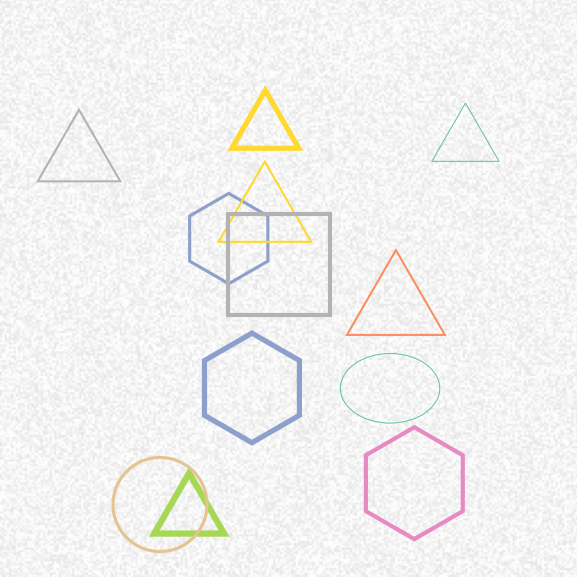[{"shape": "triangle", "thickness": 0.5, "radius": 0.34, "center": [0.806, 0.753]}, {"shape": "oval", "thickness": 0.5, "radius": 0.43, "center": [0.675, 0.327]}, {"shape": "triangle", "thickness": 1, "radius": 0.49, "center": [0.686, 0.468]}, {"shape": "hexagon", "thickness": 2.5, "radius": 0.47, "center": [0.436, 0.327]}, {"shape": "hexagon", "thickness": 1.5, "radius": 0.39, "center": [0.396, 0.586]}, {"shape": "hexagon", "thickness": 2, "radius": 0.48, "center": [0.717, 0.162]}, {"shape": "triangle", "thickness": 3, "radius": 0.35, "center": [0.328, 0.11]}, {"shape": "triangle", "thickness": 2.5, "radius": 0.33, "center": [0.459, 0.776]}, {"shape": "triangle", "thickness": 1, "radius": 0.46, "center": [0.459, 0.627]}, {"shape": "circle", "thickness": 1.5, "radius": 0.41, "center": [0.277, 0.126]}, {"shape": "square", "thickness": 2, "radius": 0.44, "center": [0.483, 0.541]}, {"shape": "triangle", "thickness": 1, "radius": 0.41, "center": [0.137, 0.726]}]